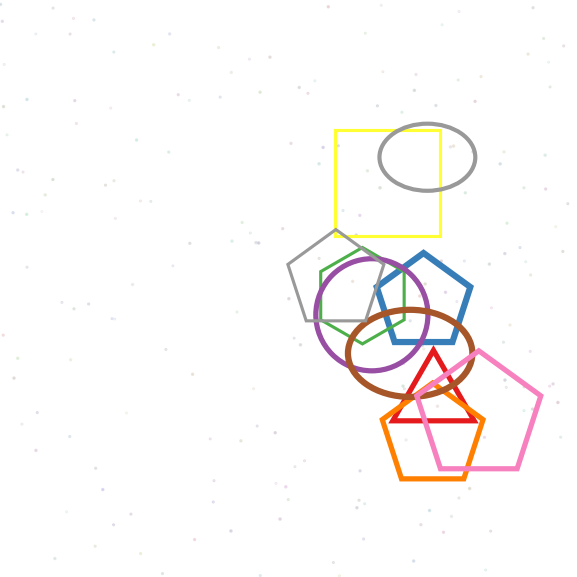[{"shape": "triangle", "thickness": 2.5, "radius": 0.41, "center": [0.751, 0.311]}, {"shape": "pentagon", "thickness": 3, "radius": 0.43, "center": [0.733, 0.476]}, {"shape": "hexagon", "thickness": 1.5, "radius": 0.42, "center": [0.628, 0.487]}, {"shape": "circle", "thickness": 2.5, "radius": 0.49, "center": [0.644, 0.454]}, {"shape": "pentagon", "thickness": 2.5, "radius": 0.46, "center": [0.749, 0.244]}, {"shape": "square", "thickness": 1.5, "radius": 0.46, "center": [0.671, 0.682]}, {"shape": "oval", "thickness": 3, "radius": 0.54, "center": [0.71, 0.387]}, {"shape": "pentagon", "thickness": 2.5, "radius": 0.56, "center": [0.829, 0.279]}, {"shape": "oval", "thickness": 2, "radius": 0.41, "center": [0.74, 0.727]}, {"shape": "pentagon", "thickness": 1.5, "radius": 0.44, "center": [0.582, 0.514]}]